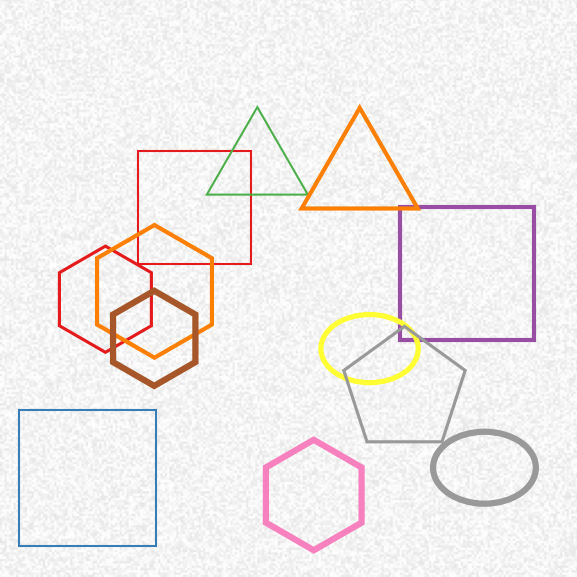[{"shape": "hexagon", "thickness": 1.5, "radius": 0.46, "center": [0.182, 0.481]}, {"shape": "square", "thickness": 1, "radius": 0.49, "center": [0.337, 0.64]}, {"shape": "square", "thickness": 1, "radius": 0.59, "center": [0.151, 0.171]}, {"shape": "triangle", "thickness": 1, "radius": 0.51, "center": [0.446, 0.713]}, {"shape": "square", "thickness": 2, "radius": 0.58, "center": [0.808, 0.525]}, {"shape": "triangle", "thickness": 2, "radius": 0.58, "center": [0.623, 0.696]}, {"shape": "hexagon", "thickness": 2, "radius": 0.57, "center": [0.267, 0.495]}, {"shape": "oval", "thickness": 2.5, "radius": 0.42, "center": [0.64, 0.395]}, {"shape": "hexagon", "thickness": 3, "radius": 0.41, "center": [0.267, 0.413]}, {"shape": "hexagon", "thickness": 3, "radius": 0.48, "center": [0.543, 0.142]}, {"shape": "oval", "thickness": 3, "radius": 0.45, "center": [0.839, 0.189]}, {"shape": "pentagon", "thickness": 1.5, "radius": 0.55, "center": [0.7, 0.323]}]